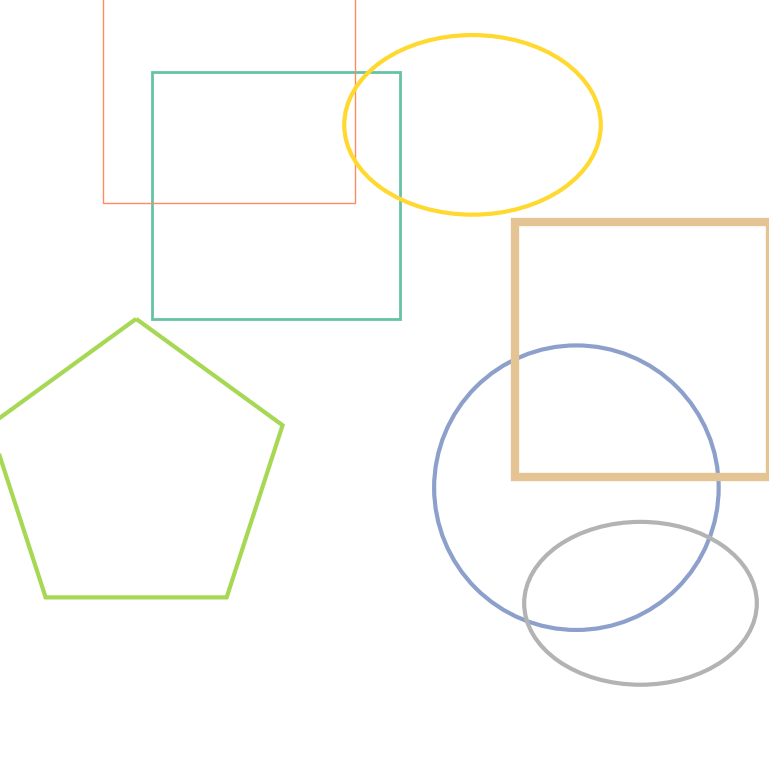[{"shape": "square", "thickness": 1, "radius": 0.8, "center": [0.358, 0.746]}, {"shape": "square", "thickness": 0.5, "radius": 0.82, "center": [0.298, 0.9]}, {"shape": "circle", "thickness": 1.5, "radius": 0.92, "center": [0.749, 0.367]}, {"shape": "pentagon", "thickness": 1.5, "radius": 1.0, "center": [0.177, 0.386]}, {"shape": "oval", "thickness": 1.5, "radius": 0.83, "center": [0.614, 0.838]}, {"shape": "square", "thickness": 3, "radius": 0.83, "center": [0.834, 0.546]}, {"shape": "oval", "thickness": 1.5, "radius": 0.76, "center": [0.832, 0.216]}]